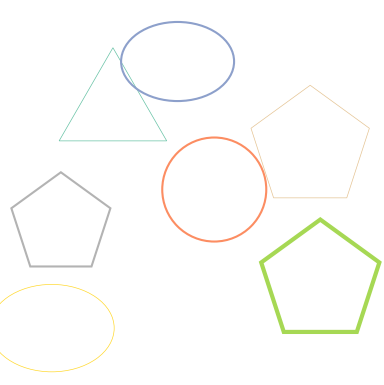[{"shape": "triangle", "thickness": 0.5, "radius": 0.81, "center": [0.293, 0.715]}, {"shape": "circle", "thickness": 1.5, "radius": 0.68, "center": [0.557, 0.508]}, {"shape": "oval", "thickness": 1.5, "radius": 0.73, "center": [0.461, 0.84]}, {"shape": "pentagon", "thickness": 3, "radius": 0.81, "center": [0.832, 0.268]}, {"shape": "oval", "thickness": 0.5, "radius": 0.81, "center": [0.134, 0.148]}, {"shape": "pentagon", "thickness": 0.5, "radius": 0.81, "center": [0.806, 0.617]}, {"shape": "pentagon", "thickness": 1.5, "radius": 0.68, "center": [0.158, 0.417]}]